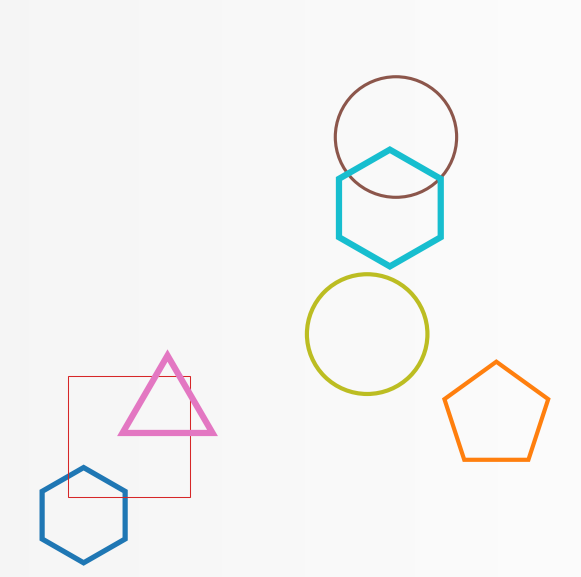[{"shape": "hexagon", "thickness": 2.5, "radius": 0.41, "center": [0.144, 0.107]}, {"shape": "pentagon", "thickness": 2, "radius": 0.47, "center": [0.854, 0.279]}, {"shape": "square", "thickness": 0.5, "radius": 0.53, "center": [0.222, 0.243]}, {"shape": "circle", "thickness": 1.5, "radius": 0.52, "center": [0.681, 0.762]}, {"shape": "triangle", "thickness": 3, "radius": 0.45, "center": [0.288, 0.294]}, {"shape": "circle", "thickness": 2, "radius": 0.52, "center": [0.632, 0.421]}, {"shape": "hexagon", "thickness": 3, "radius": 0.51, "center": [0.671, 0.639]}]